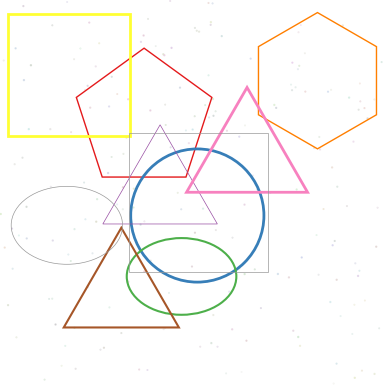[{"shape": "pentagon", "thickness": 1, "radius": 0.93, "center": [0.374, 0.69]}, {"shape": "circle", "thickness": 2, "radius": 0.86, "center": [0.513, 0.44]}, {"shape": "oval", "thickness": 1.5, "radius": 0.71, "center": [0.472, 0.282]}, {"shape": "triangle", "thickness": 0.5, "radius": 0.86, "center": [0.416, 0.504]}, {"shape": "hexagon", "thickness": 1, "radius": 0.88, "center": [0.825, 0.79]}, {"shape": "square", "thickness": 2, "radius": 0.79, "center": [0.179, 0.806]}, {"shape": "triangle", "thickness": 1.5, "radius": 0.86, "center": [0.315, 0.236]}, {"shape": "triangle", "thickness": 2, "radius": 0.91, "center": [0.642, 0.591]}, {"shape": "square", "thickness": 0.5, "radius": 0.9, "center": [0.516, 0.473]}, {"shape": "oval", "thickness": 0.5, "radius": 0.72, "center": [0.174, 0.415]}]